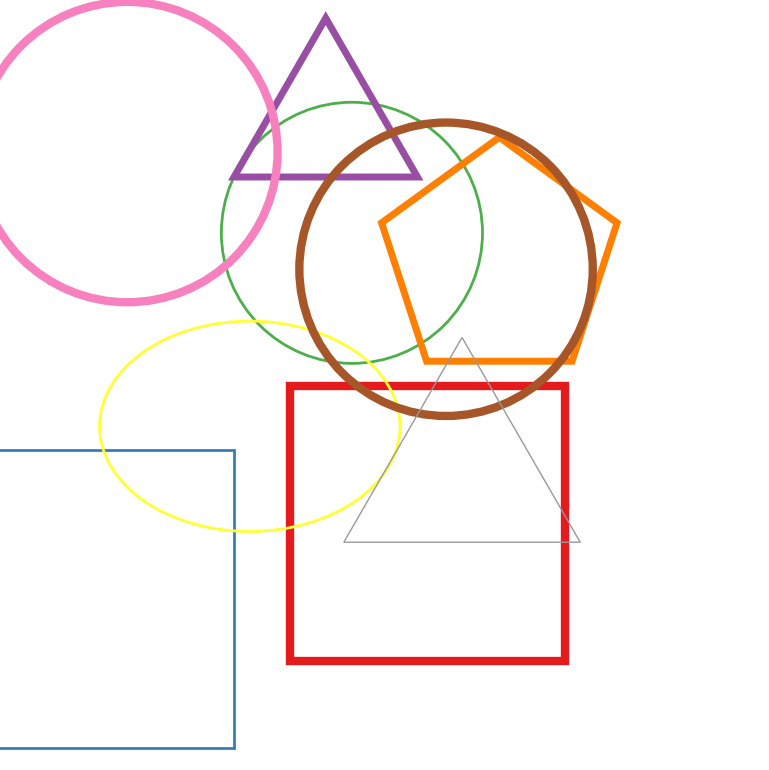[{"shape": "square", "thickness": 3, "radius": 0.89, "center": [0.555, 0.321]}, {"shape": "square", "thickness": 1, "radius": 0.97, "center": [0.111, 0.222]}, {"shape": "circle", "thickness": 1, "radius": 0.85, "center": [0.457, 0.698]}, {"shape": "triangle", "thickness": 2.5, "radius": 0.69, "center": [0.423, 0.839]}, {"shape": "pentagon", "thickness": 2.5, "radius": 0.8, "center": [0.648, 0.661]}, {"shape": "oval", "thickness": 1, "radius": 0.98, "center": [0.324, 0.446]}, {"shape": "circle", "thickness": 3, "radius": 0.95, "center": [0.579, 0.65]}, {"shape": "circle", "thickness": 3, "radius": 0.98, "center": [0.165, 0.803]}, {"shape": "triangle", "thickness": 0.5, "radius": 0.89, "center": [0.6, 0.384]}]